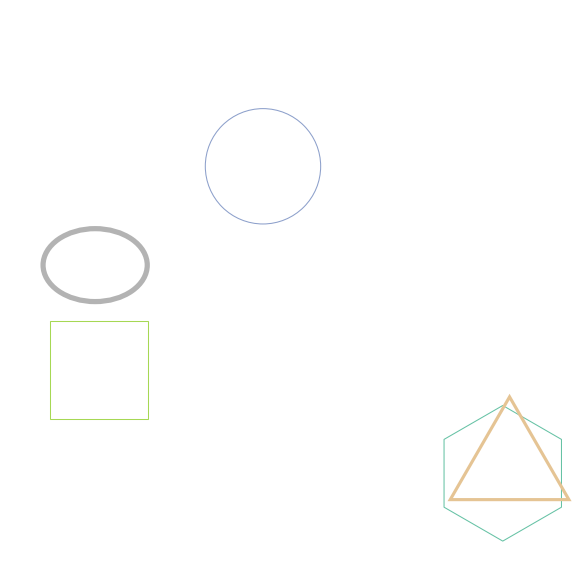[{"shape": "hexagon", "thickness": 0.5, "radius": 0.59, "center": [0.871, 0.18]}, {"shape": "circle", "thickness": 0.5, "radius": 0.5, "center": [0.455, 0.711]}, {"shape": "square", "thickness": 0.5, "radius": 0.42, "center": [0.171, 0.358]}, {"shape": "triangle", "thickness": 1.5, "radius": 0.59, "center": [0.882, 0.193]}, {"shape": "oval", "thickness": 2.5, "radius": 0.45, "center": [0.165, 0.54]}]